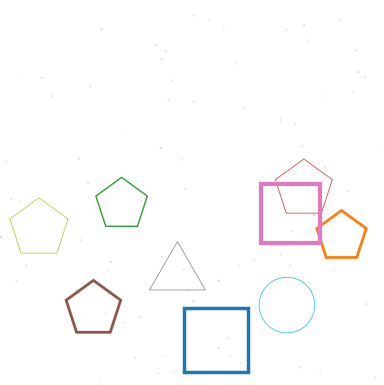[{"shape": "square", "thickness": 2.5, "radius": 0.42, "center": [0.561, 0.117]}, {"shape": "pentagon", "thickness": 2, "radius": 0.34, "center": [0.887, 0.386]}, {"shape": "pentagon", "thickness": 1, "radius": 0.35, "center": [0.316, 0.469]}, {"shape": "pentagon", "thickness": 0.5, "radius": 0.39, "center": [0.789, 0.509]}, {"shape": "pentagon", "thickness": 2, "radius": 0.37, "center": [0.243, 0.197]}, {"shape": "square", "thickness": 3, "radius": 0.38, "center": [0.754, 0.445]}, {"shape": "triangle", "thickness": 0.5, "radius": 0.42, "center": [0.461, 0.289]}, {"shape": "pentagon", "thickness": 0.5, "radius": 0.4, "center": [0.101, 0.407]}, {"shape": "circle", "thickness": 0.5, "radius": 0.36, "center": [0.745, 0.208]}]